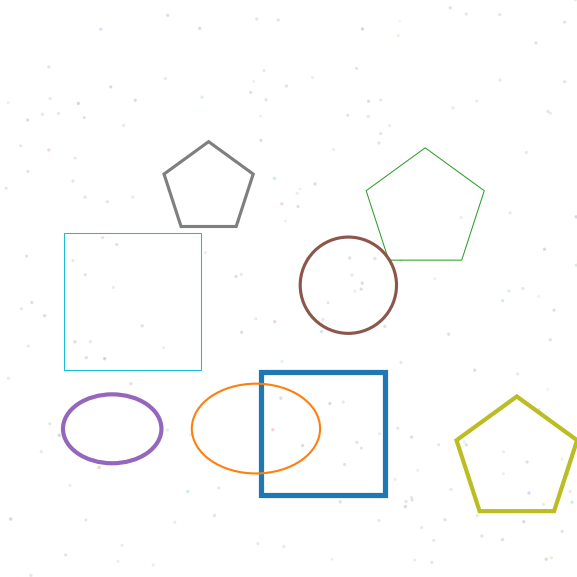[{"shape": "square", "thickness": 2.5, "radius": 0.53, "center": [0.559, 0.248]}, {"shape": "oval", "thickness": 1, "radius": 0.56, "center": [0.443, 0.257]}, {"shape": "pentagon", "thickness": 0.5, "radius": 0.54, "center": [0.736, 0.636]}, {"shape": "oval", "thickness": 2, "radius": 0.43, "center": [0.194, 0.257]}, {"shape": "circle", "thickness": 1.5, "radius": 0.42, "center": [0.603, 0.505]}, {"shape": "pentagon", "thickness": 1.5, "radius": 0.41, "center": [0.361, 0.673]}, {"shape": "pentagon", "thickness": 2, "radius": 0.55, "center": [0.895, 0.203]}, {"shape": "square", "thickness": 0.5, "radius": 0.59, "center": [0.229, 0.477]}]